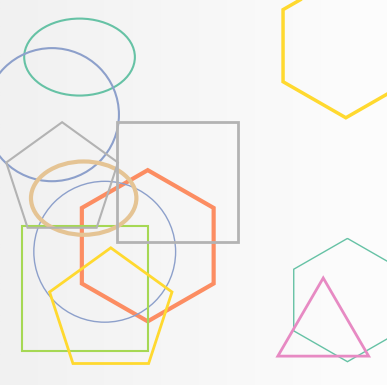[{"shape": "oval", "thickness": 1.5, "radius": 0.71, "center": [0.205, 0.852]}, {"shape": "hexagon", "thickness": 1, "radius": 0.8, "center": [0.897, 0.221]}, {"shape": "hexagon", "thickness": 3, "radius": 0.98, "center": [0.381, 0.362]}, {"shape": "circle", "thickness": 1.5, "radius": 0.86, "center": [0.134, 0.702]}, {"shape": "circle", "thickness": 1, "radius": 0.91, "center": [0.27, 0.346]}, {"shape": "triangle", "thickness": 2, "radius": 0.68, "center": [0.834, 0.143]}, {"shape": "square", "thickness": 1.5, "radius": 0.81, "center": [0.219, 0.251]}, {"shape": "pentagon", "thickness": 2, "radius": 0.83, "center": [0.286, 0.19]}, {"shape": "hexagon", "thickness": 2.5, "radius": 0.94, "center": [0.893, 0.881]}, {"shape": "oval", "thickness": 3, "radius": 0.68, "center": [0.216, 0.485]}, {"shape": "square", "thickness": 2, "radius": 0.78, "center": [0.459, 0.526]}, {"shape": "pentagon", "thickness": 1.5, "radius": 0.76, "center": [0.16, 0.531]}]